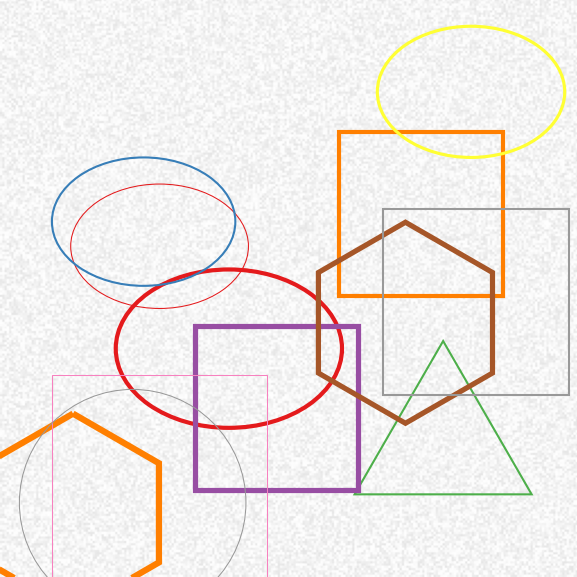[{"shape": "oval", "thickness": 0.5, "radius": 0.77, "center": [0.276, 0.573]}, {"shape": "oval", "thickness": 2, "radius": 0.98, "center": [0.396, 0.395]}, {"shape": "oval", "thickness": 1, "radius": 0.79, "center": [0.249, 0.615]}, {"shape": "triangle", "thickness": 1, "radius": 0.88, "center": [0.767, 0.232]}, {"shape": "square", "thickness": 2.5, "radius": 0.71, "center": [0.478, 0.293]}, {"shape": "hexagon", "thickness": 3, "radius": 0.86, "center": [0.126, 0.111]}, {"shape": "square", "thickness": 2, "radius": 0.71, "center": [0.729, 0.629]}, {"shape": "oval", "thickness": 1.5, "radius": 0.81, "center": [0.816, 0.84]}, {"shape": "hexagon", "thickness": 2.5, "radius": 0.87, "center": [0.702, 0.44]}, {"shape": "square", "thickness": 0.5, "radius": 0.93, "center": [0.277, 0.164]}, {"shape": "circle", "thickness": 0.5, "radius": 0.98, "center": [0.23, 0.129]}, {"shape": "square", "thickness": 1, "radius": 0.8, "center": [0.824, 0.476]}]